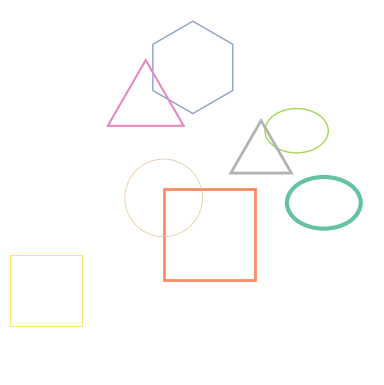[{"shape": "oval", "thickness": 3, "radius": 0.48, "center": [0.841, 0.473]}, {"shape": "square", "thickness": 2, "radius": 0.59, "center": [0.544, 0.391]}, {"shape": "hexagon", "thickness": 1, "radius": 0.6, "center": [0.501, 0.825]}, {"shape": "triangle", "thickness": 1.5, "radius": 0.57, "center": [0.378, 0.73]}, {"shape": "oval", "thickness": 1, "radius": 0.41, "center": [0.77, 0.66]}, {"shape": "square", "thickness": 0.5, "radius": 0.47, "center": [0.119, 0.246]}, {"shape": "circle", "thickness": 0.5, "radius": 0.5, "center": [0.425, 0.486]}, {"shape": "triangle", "thickness": 2, "radius": 0.45, "center": [0.678, 0.596]}]